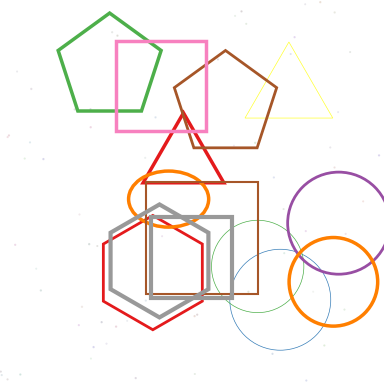[{"shape": "hexagon", "thickness": 2, "radius": 0.74, "center": [0.397, 0.292]}, {"shape": "triangle", "thickness": 2.5, "radius": 0.6, "center": [0.477, 0.586]}, {"shape": "circle", "thickness": 0.5, "radius": 0.66, "center": [0.728, 0.221]}, {"shape": "circle", "thickness": 0.5, "radius": 0.6, "center": [0.669, 0.308]}, {"shape": "pentagon", "thickness": 2.5, "radius": 0.7, "center": [0.285, 0.825]}, {"shape": "circle", "thickness": 2, "radius": 0.66, "center": [0.88, 0.42]}, {"shape": "oval", "thickness": 2.5, "radius": 0.52, "center": [0.438, 0.483]}, {"shape": "circle", "thickness": 2.5, "radius": 0.58, "center": [0.866, 0.268]}, {"shape": "triangle", "thickness": 0.5, "radius": 0.66, "center": [0.75, 0.759]}, {"shape": "pentagon", "thickness": 2, "radius": 0.7, "center": [0.586, 0.729]}, {"shape": "square", "thickness": 1.5, "radius": 0.73, "center": [0.524, 0.381]}, {"shape": "square", "thickness": 2.5, "radius": 0.58, "center": [0.419, 0.777]}, {"shape": "hexagon", "thickness": 3, "radius": 0.73, "center": [0.414, 0.322]}, {"shape": "square", "thickness": 3, "radius": 0.52, "center": [0.498, 0.331]}]